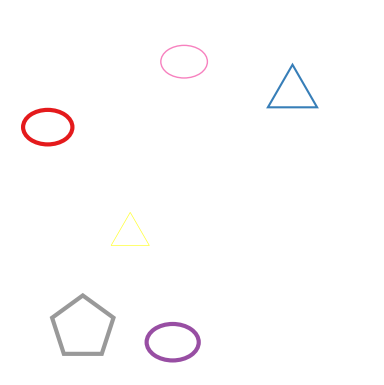[{"shape": "oval", "thickness": 3, "radius": 0.32, "center": [0.124, 0.67]}, {"shape": "triangle", "thickness": 1.5, "radius": 0.37, "center": [0.76, 0.758]}, {"shape": "oval", "thickness": 3, "radius": 0.34, "center": [0.449, 0.111]}, {"shape": "triangle", "thickness": 0.5, "radius": 0.29, "center": [0.338, 0.391]}, {"shape": "oval", "thickness": 1, "radius": 0.3, "center": [0.478, 0.84]}, {"shape": "pentagon", "thickness": 3, "radius": 0.42, "center": [0.215, 0.149]}]